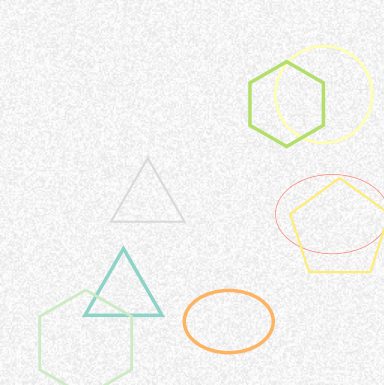[{"shape": "triangle", "thickness": 2.5, "radius": 0.58, "center": [0.321, 0.239]}, {"shape": "circle", "thickness": 2, "radius": 0.63, "center": [0.841, 0.755]}, {"shape": "oval", "thickness": 0.5, "radius": 0.74, "center": [0.863, 0.444]}, {"shape": "oval", "thickness": 2.5, "radius": 0.58, "center": [0.594, 0.165]}, {"shape": "hexagon", "thickness": 2.5, "radius": 0.55, "center": [0.745, 0.73]}, {"shape": "triangle", "thickness": 1.5, "radius": 0.55, "center": [0.384, 0.479]}, {"shape": "hexagon", "thickness": 2, "radius": 0.69, "center": [0.223, 0.109]}, {"shape": "pentagon", "thickness": 1.5, "radius": 0.68, "center": [0.882, 0.403]}]